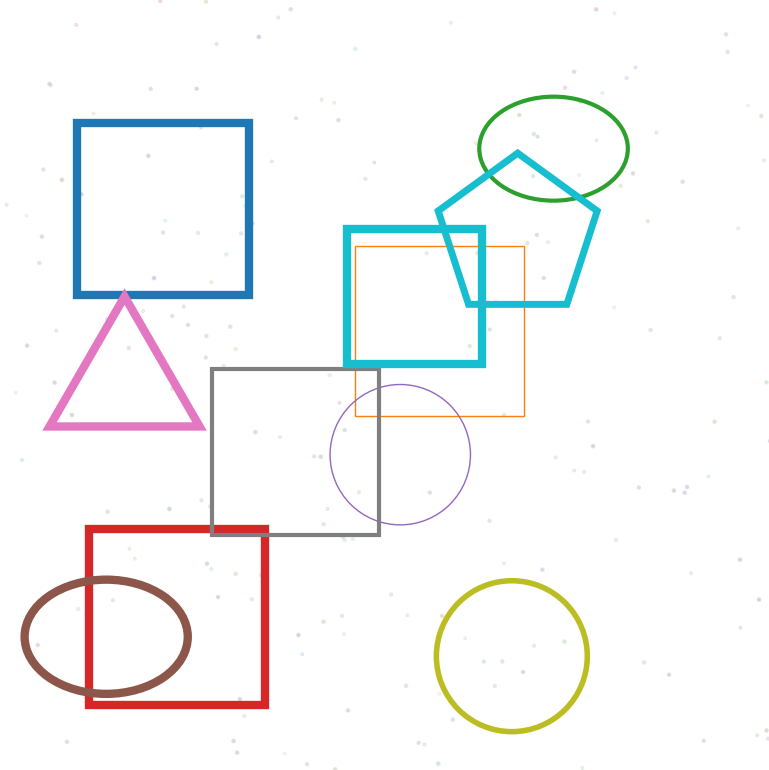[{"shape": "square", "thickness": 3, "radius": 0.56, "center": [0.212, 0.729]}, {"shape": "square", "thickness": 0.5, "radius": 0.55, "center": [0.571, 0.57]}, {"shape": "oval", "thickness": 1.5, "radius": 0.48, "center": [0.719, 0.807]}, {"shape": "square", "thickness": 3, "radius": 0.57, "center": [0.23, 0.199]}, {"shape": "circle", "thickness": 0.5, "radius": 0.46, "center": [0.52, 0.409]}, {"shape": "oval", "thickness": 3, "radius": 0.53, "center": [0.138, 0.173]}, {"shape": "triangle", "thickness": 3, "radius": 0.56, "center": [0.162, 0.502]}, {"shape": "square", "thickness": 1.5, "radius": 0.54, "center": [0.384, 0.413]}, {"shape": "circle", "thickness": 2, "radius": 0.49, "center": [0.665, 0.148]}, {"shape": "square", "thickness": 3, "radius": 0.44, "center": [0.538, 0.615]}, {"shape": "pentagon", "thickness": 2.5, "radius": 0.54, "center": [0.672, 0.693]}]